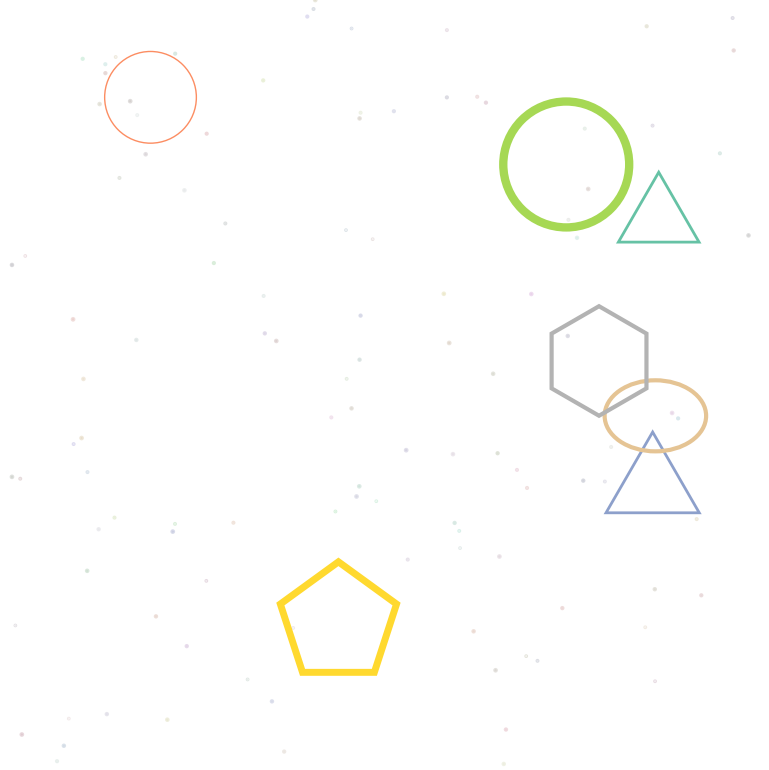[{"shape": "triangle", "thickness": 1, "radius": 0.3, "center": [0.855, 0.716]}, {"shape": "circle", "thickness": 0.5, "radius": 0.3, "center": [0.195, 0.874]}, {"shape": "triangle", "thickness": 1, "radius": 0.35, "center": [0.848, 0.369]}, {"shape": "circle", "thickness": 3, "radius": 0.41, "center": [0.735, 0.786]}, {"shape": "pentagon", "thickness": 2.5, "radius": 0.4, "center": [0.44, 0.191]}, {"shape": "oval", "thickness": 1.5, "radius": 0.33, "center": [0.851, 0.46]}, {"shape": "hexagon", "thickness": 1.5, "radius": 0.36, "center": [0.778, 0.531]}]